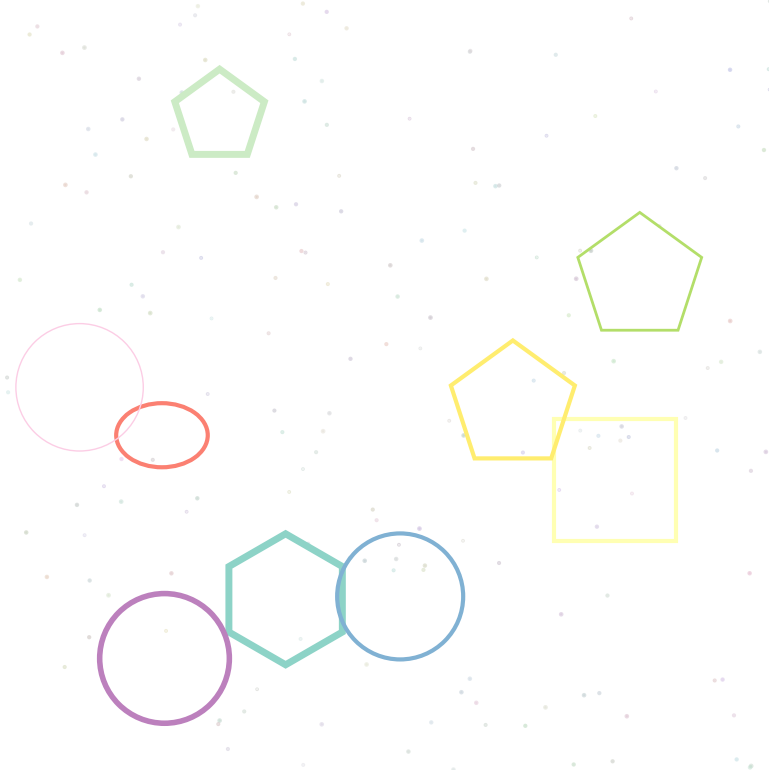[{"shape": "hexagon", "thickness": 2.5, "radius": 0.43, "center": [0.371, 0.222]}, {"shape": "square", "thickness": 1.5, "radius": 0.4, "center": [0.798, 0.376]}, {"shape": "oval", "thickness": 1.5, "radius": 0.3, "center": [0.21, 0.435]}, {"shape": "circle", "thickness": 1.5, "radius": 0.41, "center": [0.52, 0.225]}, {"shape": "pentagon", "thickness": 1, "radius": 0.42, "center": [0.831, 0.64]}, {"shape": "circle", "thickness": 0.5, "radius": 0.41, "center": [0.103, 0.497]}, {"shape": "circle", "thickness": 2, "radius": 0.42, "center": [0.214, 0.145]}, {"shape": "pentagon", "thickness": 2.5, "radius": 0.31, "center": [0.285, 0.849]}, {"shape": "pentagon", "thickness": 1.5, "radius": 0.42, "center": [0.666, 0.473]}]